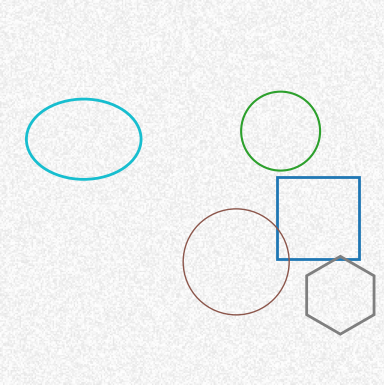[{"shape": "square", "thickness": 2, "radius": 0.53, "center": [0.826, 0.434]}, {"shape": "circle", "thickness": 1.5, "radius": 0.51, "center": [0.729, 0.659]}, {"shape": "circle", "thickness": 1, "radius": 0.69, "center": [0.613, 0.32]}, {"shape": "hexagon", "thickness": 2, "radius": 0.51, "center": [0.884, 0.233]}, {"shape": "oval", "thickness": 2, "radius": 0.74, "center": [0.217, 0.638]}]